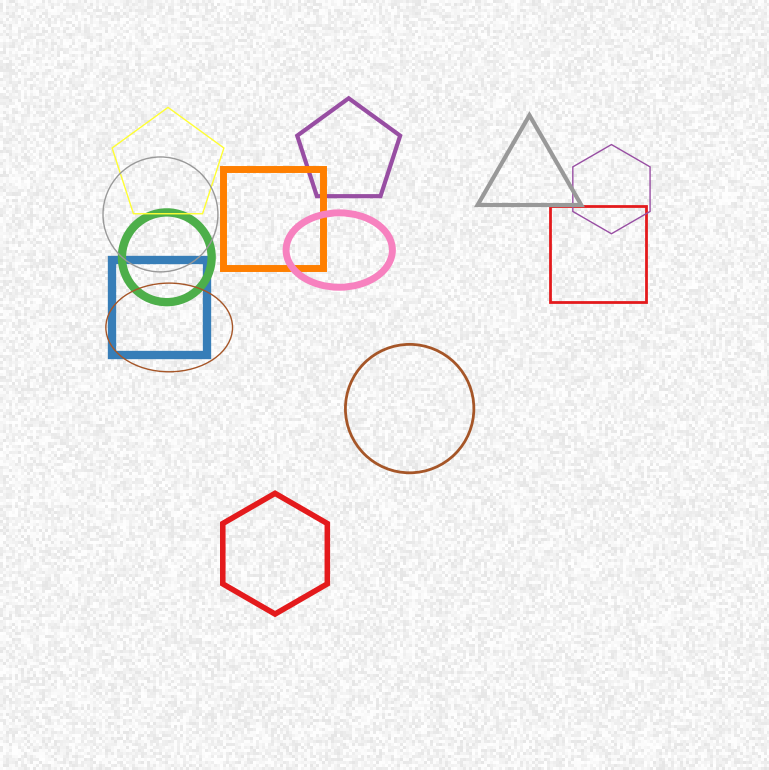[{"shape": "hexagon", "thickness": 2, "radius": 0.39, "center": [0.357, 0.281]}, {"shape": "square", "thickness": 1, "radius": 0.31, "center": [0.777, 0.67]}, {"shape": "square", "thickness": 3, "radius": 0.31, "center": [0.207, 0.6]}, {"shape": "circle", "thickness": 3, "radius": 0.29, "center": [0.217, 0.666]}, {"shape": "hexagon", "thickness": 0.5, "radius": 0.29, "center": [0.794, 0.754]}, {"shape": "pentagon", "thickness": 1.5, "radius": 0.35, "center": [0.453, 0.802]}, {"shape": "square", "thickness": 2.5, "radius": 0.32, "center": [0.354, 0.716]}, {"shape": "pentagon", "thickness": 0.5, "radius": 0.38, "center": [0.218, 0.784]}, {"shape": "oval", "thickness": 0.5, "radius": 0.41, "center": [0.22, 0.575]}, {"shape": "circle", "thickness": 1, "radius": 0.42, "center": [0.532, 0.469]}, {"shape": "oval", "thickness": 2.5, "radius": 0.35, "center": [0.441, 0.675]}, {"shape": "triangle", "thickness": 1.5, "radius": 0.39, "center": [0.688, 0.773]}, {"shape": "circle", "thickness": 0.5, "radius": 0.37, "center": [0.208, 0.722]}]